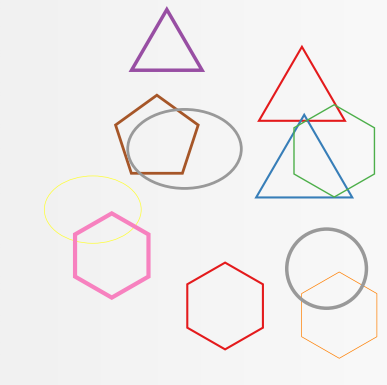[{"shape": "hexagon", "thickness": 1.5, "radius": 0.56, "center": [0.581, 0.205]}, {"shape": "triangle", "thickness": 1.5, "radius": 0.64, "center": [0.779, 0.75]}, {"shape": "triangle", "thickness": 1.5, "radius": 0.72, "center": [0.785, 0.559]}, {"shape": "hexagon", "thickness": 1, "radius": 0.6, "center": [0.862, 0.608]}, {"shape": "triangle", "thickness": 2.5, "radius": 0.53, "center": [0.431, 0.87]}, {"shape": "hexagon", "thickness": 0.5, "radius": 0.56, "center": [0.876, 0.181]}, {"shape": "oval", "thickness": 0.5, "radius": 0.62, "center": [0.239, 0.456]}, {"shape": "pentagon", "thickness": 2, "radius": 0.56, "center": [0.405, 0.641]}, {"shape": "hexagon", "thickness": 3, "radius": 0.55, "center": [0.288, 0.336]}, {"shape": "oval", "thickness": 2, "radius": 0.73, "center": [0.476, 0.613]}, {"shape": "circle", "thickness": 2.5, "radius": 0.51, "center": [0.843, 0.302]}]